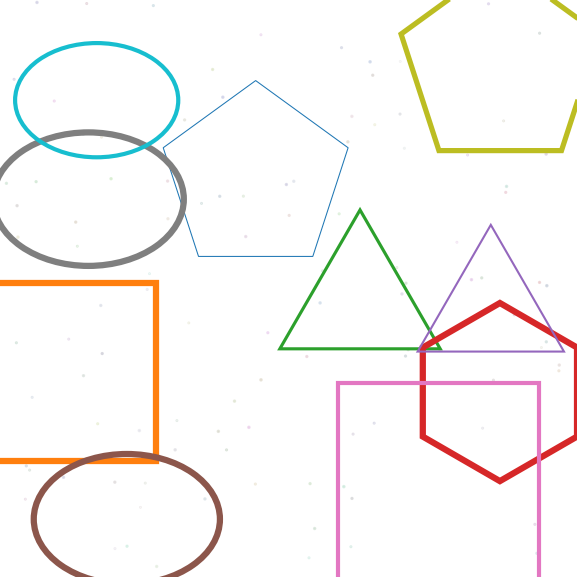[{"shape": "pentagon", "thickness": 0.5, "radius": 0.84, "center": [0.443, 0.691]}, {"shape": "square", "thickness": 3, "radius": 0.77, "center": [0.116, 0.354]}, {"shape": "triangle", "thickness": 1.5, "radius": 0.8, "center": [0.623, 0.475]}, {"shape": "hexagon", "thickness": 3, "radius": 0.77, "center": [0.866, 0.32]}, {"shape": "triangle", "thickness": 1, "radius": 0.73, "center": [0.85, 0.463]}, {"shape": "oval", "thickness": 3, "radius": 0.81, "center": [0.22, 0.1]}, {"shape": "square", "thickness": 2, "radius": 0.87, "center": [0.76, 0.161]}, {"shape": "oval", "thickness": 3, "radius": 0.83, "center": [0.153, 0.654]}, {"shape": "pentagon", "thickness": 2.5, "radius": 0.9, "center": [0.866, 0.884]}, {"shape": "oval", "thickness": 2, "radius": 0.71, "center": [0.167, 0.826]}]